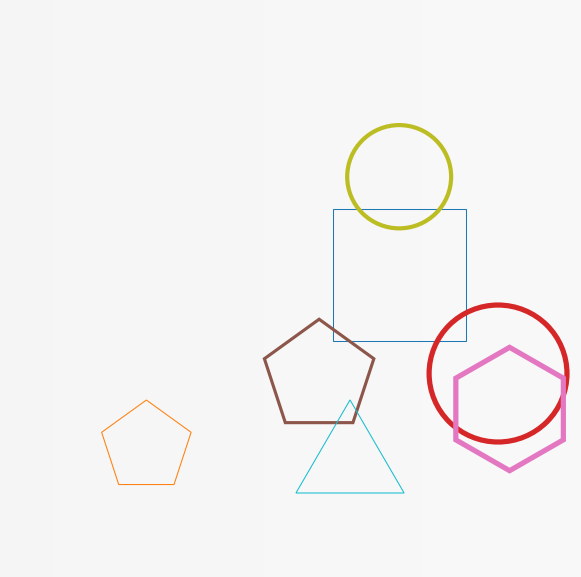[{"shape": "square", "thickness": 0.5, "radius": 0.57, "center": [0.688, 0.523]}, {"shape": "pentagon", "thickness": 0.5, "radius": 0.4, "center": [0.252, 0.226]}, {"shape": "circle", "thickness": 2.5, "radius": 0.59, "center": [0.857, 0.352]}, {"shape": "pentagon", "thickness": 1.5, "radius": 0.49, "center": [0.549, 0.347]}, {"shape": "hexagon", "thickness": 2.5, "radius": 0.53, "center": [0.877, 0.291]}, {"shape": "circle", "thickness": 2, "radius": 0.45, "center": [0.687, 0.693]}, {"shape": "triangle", "thickness": 0.5, "radius": 0.54, "center": [0.602, 0.199]}]